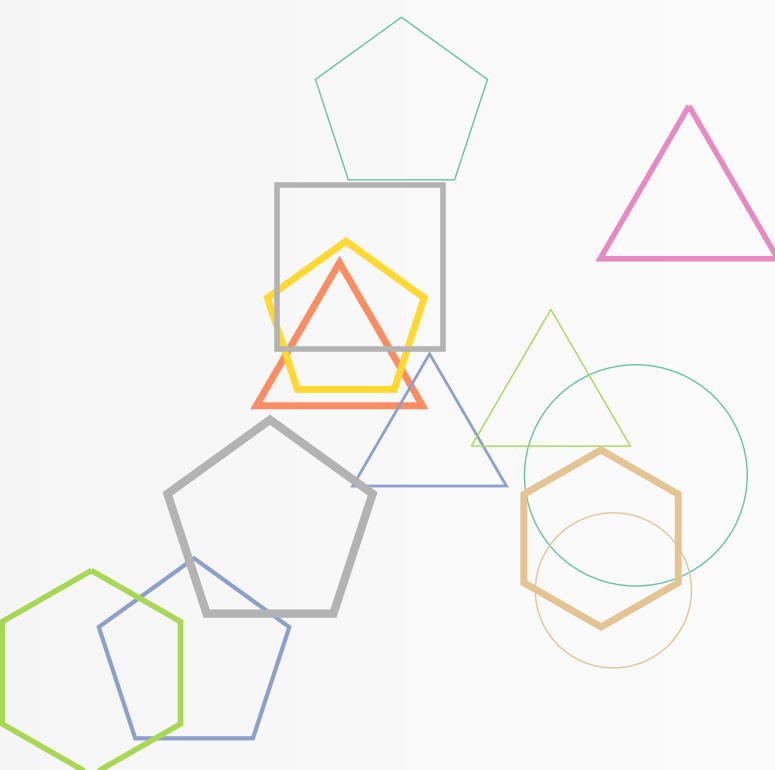[{"shape": "pentagon", "thickness": 0.5, "radius": 0.58, "center": [0.518, 0.861]}, {"shape": "circle", "thickness": 0.5, "radius": 0.72, "center": [0.82, 0.383]}, {"shape": "triangle", "thickness": 2.5, "radius": 0.62, "center": [0.438, 0.535]}, {"shape": "triangle", "thickness": 1, "radius": 0.57, "center": [0.554, 0.426]}, {"shape": "pentagon", "thickness": 1.5, "radius": 0.65, "center": [0.25, 0.146]}, {"shape": "triangle", "thickness": 2, "radius": 0.66, "center": [0.889, 0.73]}, {"shape": "triangle", "thickness": 0.5, "radius": 0.59, "center": [0.711, 0.48]}, {"shape": "hexagon", "thickness": 2, "radius": 0.66, "center": [0.118, 0.126]}, {"shape": "pentagon", "thickness": 2.5, "radius": 0.53, "center": [0.446, 0.58]}, {"shape": "circle", "thickness": 0.5, "radius": 0.5, "center": [0.791, 0.233]}, {"shape": "hexagon", "thickness": 2.5, "radius": 0.57, "center": [0.776, 0.301]}, {"shape": "square", "thickness": 2, "radius": 0.53, "center": [0.465, 0.653]}, {"shape": "pentagon", "thickness": 3, "radius": 0.7, "center": [0.348, 0.316]}]